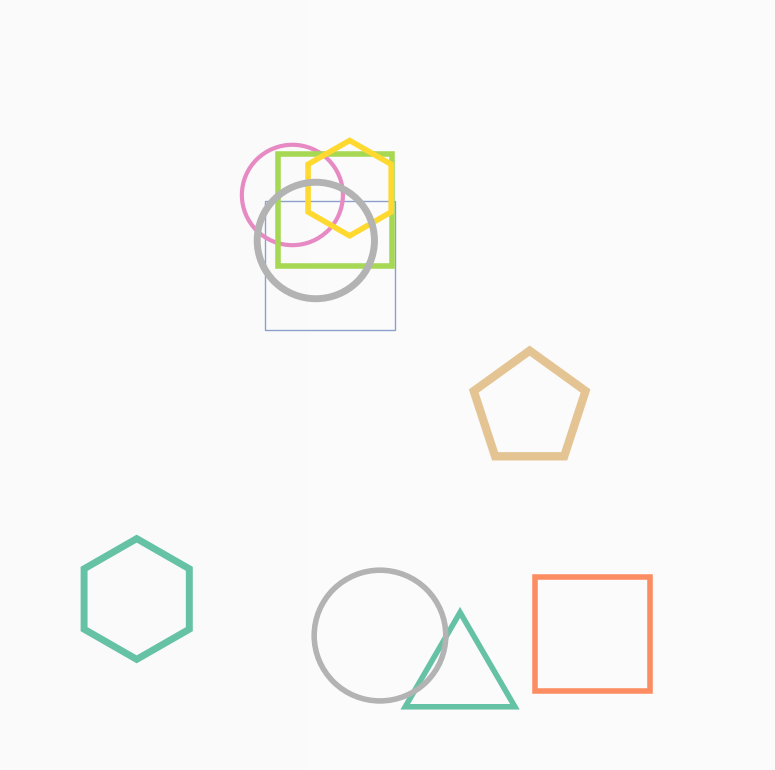[{"shape": "triangle", "thickness": 2, "radius": 0.41, "center": [0.594, 0.123]}, {"shape": "hexagon", "thickness": 2.5, "radius": 0.39, "center": [0.176, 0.222]}, {"shape": "square", "thickness": 2, "radius": 0.37, "center": [0.765, 0.177]}, {"shape": "square", "thickness": 0.5, "radius": 0.42, "center": [0.426, 0.655]}, {"shape": "circle", "thickness": 1.5, "radius": 0.33, "center": [0.377, 0.747]}, {"shape": "square", "thickness": 2, "radius": 0.37, "center": [0.432, 0.727]}, {"shape": "hexagon", "thickness": 2, "radius": 0.31, "center": [0.451, 0.756]}, {"shape": "pentagon", "thickness": 3, "radius": 0.38, "center": [0.683, 0.469]}, {"shape": "circle", "thickness": 2.5, "radius": 0.38, "center": [0.408, 0.688]}, {"shape": "circle", "thickness": 2, "radius": 0.42, "center": [0.49, 0.175]}]